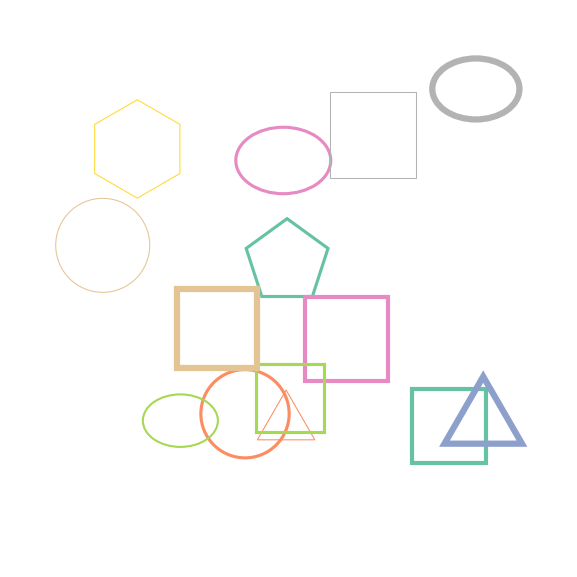[{"shape": "pentagon", "thickness": 1.5, "radius": 0.37, "center": [0.497, 0.546]}, {"shape": "square", "thickness": 2, "radius": 0.32, "center": [0.777, 0.261]}, {"shape": "circle", "thickness": 1.5, "radius": 0.38, "center": [0.424, 0.283]}, {"shape": "triangle", "thickness": 0.5, "radius": 0.29, "center": [0.495, 0.266]}, {"shape": "triangle", "thickness": 3, "radius": 0.39, "center": [0.837, 0.27]}, {"shape": "square", "thickness": 2, "radius": 0.36, "center": [0.6, 0.412]}, {"shape": "oval", "thickness": 1.5, "radius": 0.41, "center": [0.491, 0.721]}, {"shape": "square", "thickness": 1.5, "radius": 0.3, "center": [0.502, 0.31]}, {"shape": "oval", "thickness": 1, "radius": 0.32, "center": [0.312, 0.271]}, {"shape": "hexagon", "thickness": 0.5, "radius": 0.43, "center": [0.238, 0.741]}, {"shape": "square", "thickness": 3, "radius": 0.34, "center": [0.375, 0.43]}, {"shape": "circle", "thickness": 0.5, "radius": 0.41, "center": [0.178, 0.574]}, {"shape": "square", "thickness": 0.5, "radius": 0.37, "center": [0.646, 0.766]}, {"shape": "oval", "thickness": 3, "radius": 0.38, "center": [0.824, 0.845]}]